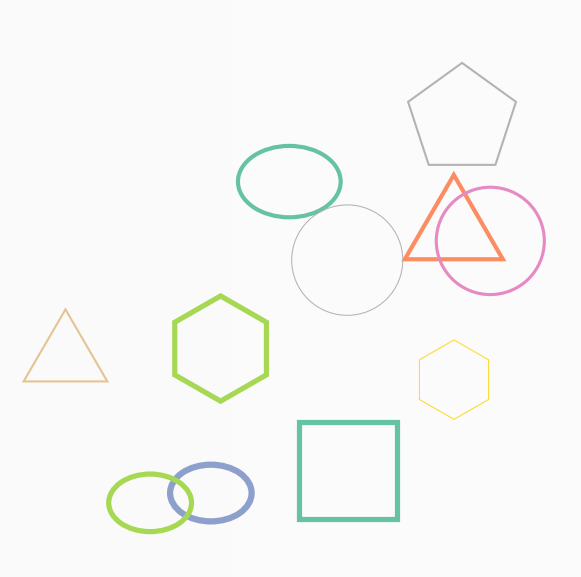[{"shape": "oval", "thickness": 2, "radius": 0.44, "center": [0.498, 0.685]}, {"shape": "square", "thickness": 2.5, "radius": 0.42, "center": [0.598, 0.184]}, {"shape": "triangle", "thickness": 2, "radius": 0.49, "center": [0.781, 0.599]}, {"shape": "oval", "thickness": 3, "radius": 0.35, "center": [0.363, 0.145]}, {"shape": "circle", "thickness": 1.5, "radius": 0.46, "center": [0.844, 0.582]}, {"shape": "oval", "thickness": 2.5, "radius": 0.36, "center": [0.258, 0.128]}, {"shape": "hexagon", "thickness": 2.5, "radius": 0.46, "center": [0.38, 0.396]}, {"shape": "hexagon", "thickness": 0.5, "radius": 0.34, "center": [0.781, 0.342]}, {"shape": "triangle", "thickness": 1, "radius": 0.42, "center": [0.113, 0.38]}, {"shape": "circle", "thickness": 0.5, "radius": 0.48, "center": [0.597, 0.549]}, {"shape": "pentagon", "thickness": 1, "radius": 0.49, "center": [0.795, 0.793]}]